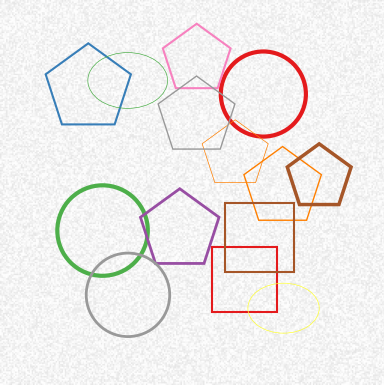[{"shape": "circle", "thickness": 3, "radius": 0.55, "center": [0.684, 0.756]}, {"shape": "square", "thickness": 1.5, "radius": 0.42, "center": [0.634, 0.275]}, {"shape": "pentagon", "thickness": 1.5, "radius": 0.58, "center": [0.229, 0.771]}, {"shape": "circle", "thickness": 3, "radius": 0.59, "center": [0.266, 0.401]}, {"shape": "oval", "thickness": 0.5, "radius": 0.52, "center": [0.332, 0.791]}, {"shape": "pentagon", "thickness": 2, "radius": 0.54, "center": [0.467, 0.403]}, {"shape": "pentagon", "thickness": 1, "radius": 0.53, "center": [0.734, 0.514]}, {"shape": "pentagon", "thickness": 0.5, "radius": 0.45, "center": [0.611, 0.599]}, {"shape": "oval", "thickness": 0.5, "radius": 0.46, "center": [0.736, 0.199]}, {"shape": "square", "thickness": 1.5, "radius": 0.45, "center": [0.675, 0.383]}, {"shape": "pentagon", "thickness": 2.5, "radius": 0.44, "center": [0.829, 0.539]}, {"shape": "pentagon", "thickness": 1.5, "radius": 0.46, "center": [0.511, 0.846]}, {"shape": "pentagon", "thickness": 1, "radius": 0.52, "center": [0.51, 0.698]}, {"shape": "circle", "thickness": 2, "radius": 0.54, "center": [0.332, 0.234]}]